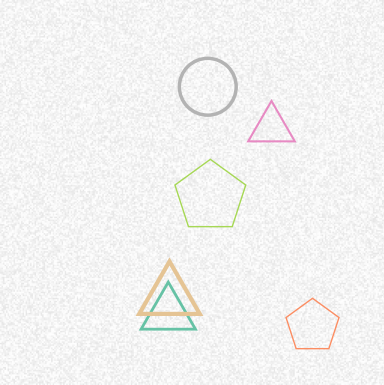[{"shape": "triangle", "thickness": 2, "radius": 0.41, "center": [0.437, 0.186]}, {"shape": "pentagon", "thickness": 1, "radius": 0.36, "center": [0.812, 0.153]}, {"shape": "triangle", "thickness": 1.5, "radius": 0.35, "center": [0.705, 0.668]}, {"shape": "pentagon", "thickness": 1, "radius": 0.48, "center": [0.546, 0.489]}, {"shape": "triangle", "thickness": 3, "radius": 0.45, "center": [0.44, 0.23]}, {"shape": "circle", "thickness": 2.5, "radius": 0.37, "center": [0.54, 0.775]}]